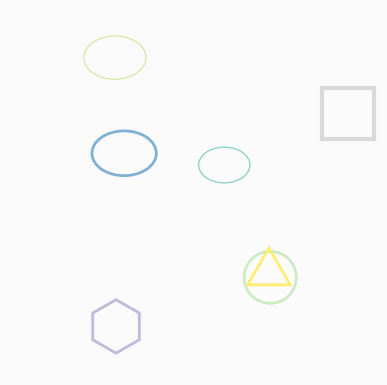[{"shape": "oval", "thickness": 1, "radius": 0.33, "center": [0.579, 0.571]}, {"shape": "hexagon", "thickness": 2, "radius": 0.35, "center": [0.299, 0.152]}, {"shape": "oval", "thickness": 2, "radius": 0.42, "center": [0.32, 0.602]}, {"shape": "oval", "thickness": 0.5, "radius": 0.4, "center": [0.297, 0.85]}, {"shape": "square", "thickness": 3, "radius": 0.33, "center": [0.898, 0.705]}, {"shape": "circle", "thickness": 2, "radius": 0.34, "center": [0.697, 0.28]}, {"shape": "triangle", "thickness": 2, "radius": 0.32, "center": [0.694, 0.292]}]